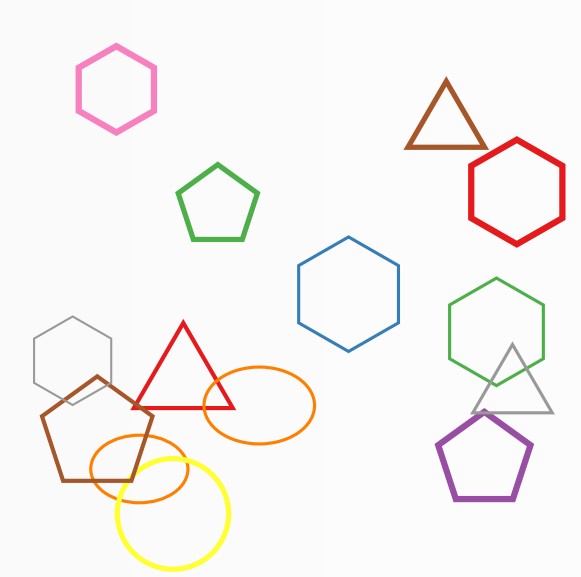[{"shape": "triangle", "thickness": 2, "radius": 0.49, "center": [0.315, 0.342]}, {"shape": "hexagon", "thickness": 3, "radius": 0.45, "center": [0.889, 0.667]}, {"shape": "hexagon", "thickness": 1.5, "radius": 0.5, "center": [0.6, 0.49]}, {"shape": "pentagon", "thickness": 2.5, "radius": 0.36, "center": [0.375, 0.642]}, {"shape": "hexagon", "thickness": 1.5, "radius": 0.47, "center": [0.854, 0.425]}, {"shape": "pentagon", "thickness": 3, "radius": 0.42, "center": [0.833, 0.202]}, {"shape": "oval", "thickness": 1.5, "radius": 0.42, "center": [0.24, 0.187]}, {"shape": "oval", "thickness": 1.5, "radius": 0.48, "center": [0.446, 0.297]}, {"shape": "circle", "thickness": 2.5, "radius": 0.48, "center": [0.298, 0.109]}, {"shape": "pentagon", "thickness": 2, "radius": 0.5, "center": [0.167, 0.247]}, {"shape": "triangle", "thickness": 2.5, "radius": 0.38, "center": [0.768, 0.782]}, {"shape": "hexagon", "thickness": 3, "radius": 0.37, "center": [0.2, 0.845]}, {"shape": "hexagon", "thickness": 1, "radius": 0.38, "center": [0.125, 0.374]}, {"shape": "triangle", "thickness": 1.5, "radius": 0.39, "center": [0.882, 0.324]}]